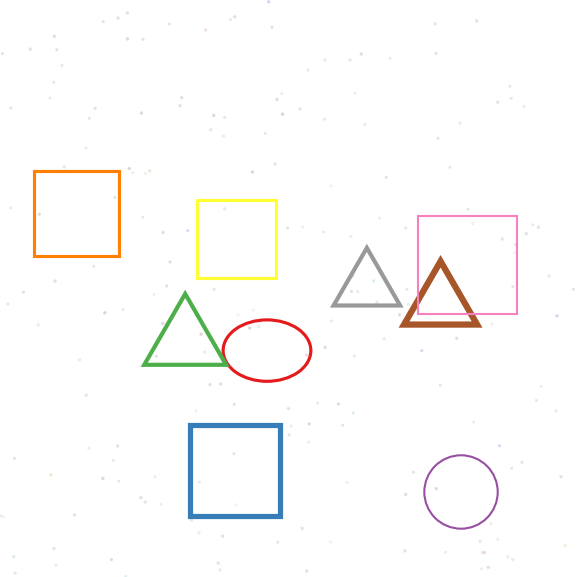[{"shape": "oval", "thickness": 1.5, "radius": 0.38, "center": [0.462, 0.392]}, {"shape": "square", "thickness": 2.5, "radius": 0.39, "center": [0.407, 0.185]}, {"shape": "triangle", "thickness": 2, "radius": 0.41, "center": [0.321, 0.408]}, {"shape": "circle", "thickness": 1, "radius": 0.32, "center": [0.798, 0.147]}, {"shape": "square", "thickness": 1.5, "radius": 0.37, "center": [0.132, 0.629]}, {"shape": "square", "thickness": 1.5, "radius": 0.34, "center": [0.41, 0.585]}, {"shape": "triangle", "thickness": 3, "radius": 0.37, "center": [0.763, 0.474]}, {"shape": "square", "thickness": 1, "radius": 0.43, "center": [0.81, 0.54]}, {"shape": "triangle", "thickness": 2, "radius": 0.33, "center": [0.635, 0.503]}]